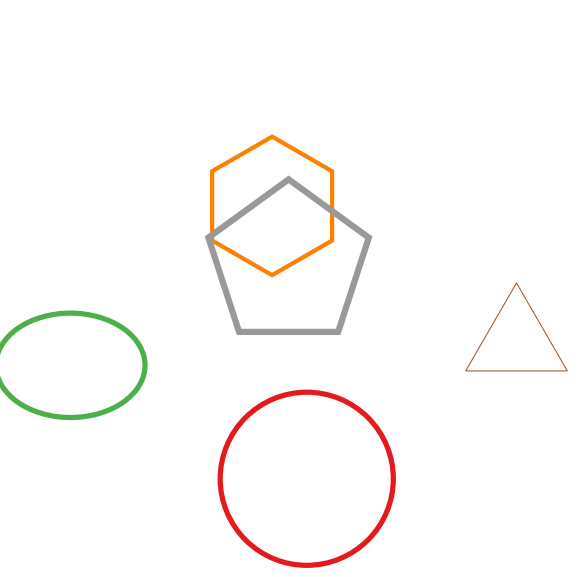[{"shape": "circle", "thickness": 2.5, "radius": 0.75, "center": [0.531, 0.17]}, {"shape": "oval", "thickness": 2.5, "radius": 0.65, "center": [0.122, 0.367]}, {"shape": "hexagon", "thickness": 2, "radius": 0.6, "center": [0.471, 0.643]}, {"shape": "triangle", "thickness": 0.5, "radius": 0.51, "center": [0.894, 0.408]}, {"shape": "pentagon", "thickness": 3, "radius": 0.73, "center": [0.5, 0.543]}]